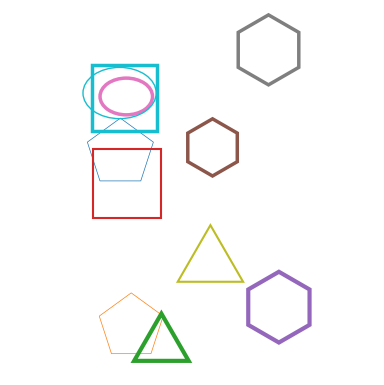[{"shape": "pentagon", "thickness": 0.5, "radius": 0.45, "center": [0.313, 0.603]}, {"shape": "pentagon", "thickness": 0.5, "radius": 0.44, "center": [0.341, 0.152]}, {"shape": "triangle", "thickness": 3, "radius": 0.41, "center": [0.419, 0.104]}, {"shape": "square", "thickness": 1.5, "radius": 0.45, "center": [0.33, 0.523]}, {"shape": "hexagon", "thickness": 3, "radius": 0.46, "center": [0.724, 0.202]}, {"shape": "hexagon", "thickness": 2.5, "radius": 0.37, "center": [0.552, 0.617]}, {"shape": "oval", "thickness": 2.5, "radius": 0.34, "center": [0.328, 0.749]}, {"shape": "hexagon", "thickness": 2.5, "radius": 0.45, "center": [0.697, 0.87]}, {"shape": "triangle", "thickness": 1.5, "radius": 0.49, "center": [0.547, 0.317]}, {"shape": "oval", "thickness": 1, "radius": 0.48, "center": [0.311, 0.758]}, {"shape": "square", "thickness": 2.5, "radius": 0.43, "center": [0.324, 0.745]}]